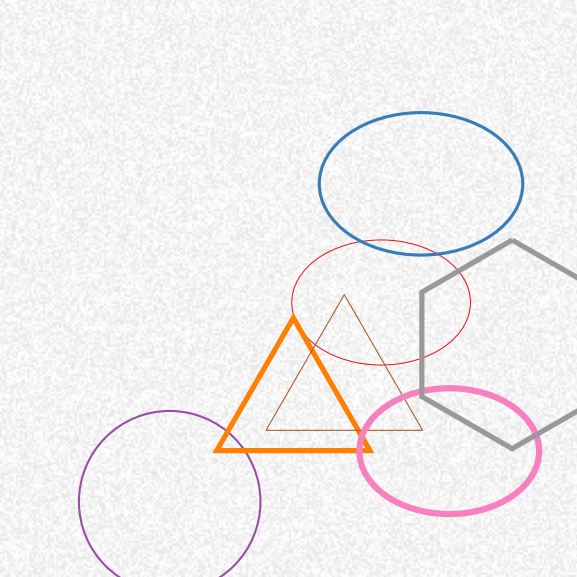[{"shape": "oval", "thickness": 0.5, "radius": 0.77, "center": [0.66, 0.475]}, {"shape": "oval", "thickness": 1.5, "radius": 0.88, "center": [0.729, 0.681]}, {"shape": "circle", "thickness": 1, "radius": 0.79, "center": [0.294, 0.13]}, {"shape": "triangle", "thickness": 2.5, "radius": 0.77, "center": [0.508, 0.295]}, {"shape": "triangle", "thickness": 0.5, "radius": 0.78, "center": [0.596, 0.332]}, {"shape": "oval", "thickness": 3, "radius": 0.78, "center": [0.778, 0.218]}, {"shape": "hexagon", "thickness": 2.5, "radius": 0.9, "center": [0.887, 0.403]}]